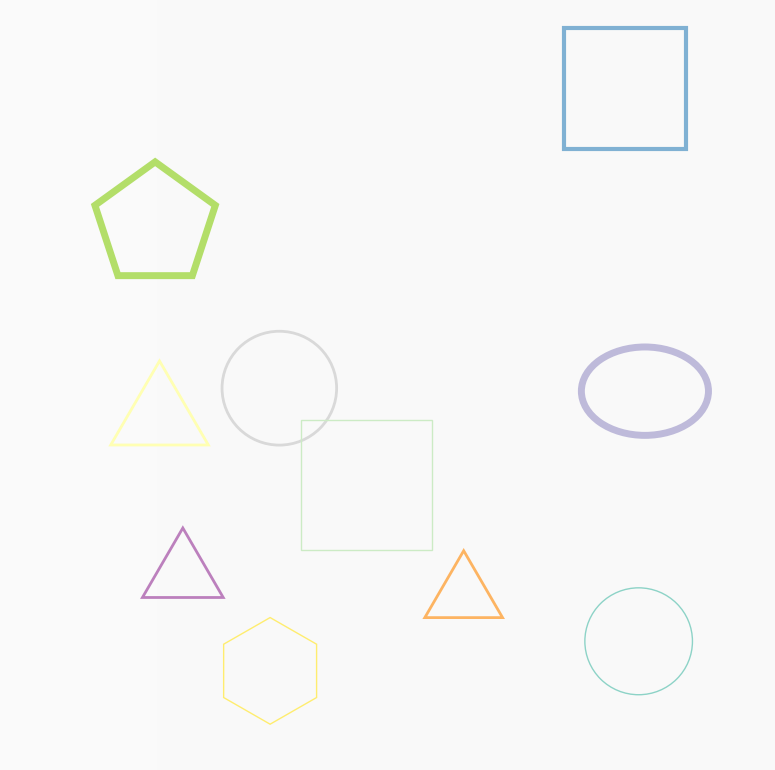[{"shape": "circle", "thickness": 0.5, "radius": 0.35, "center": [0.824, 0.167]}, {"shape": "triangle", "thickness": 1, "radius": 0.36, "center": [0.206, 0.458]}, {"shape": "oval", "thickness": 2.5, "radius": 0.41, "center": [0.832, 0.492]}, {"shape": "square", "thickness": 1.5, "radius": 0.39, "center": [0.806, 0.886]}, {"shape": "triangle", "thickness": 1, "radius": 0.29, "center": [0.598, 0.227]}, {"shape": "pentagon", "thickness": 2.5, "radius": 0.41, "center": [0.2, 0.708]}, {"shape": "circle", "thickness": 1, "radius": 0.37, "center": [0.36, 0.496]}, {"shape": "triangle", "thickness": 1, "radius": 0.3, "center": [0.236, 0.254]}, {"shape": "square", "thickness": 0.5, "radius": 0.42, "center": [0.473, 0.37]}, {"shape": "hexagon", "thickness": 0.5, "radius": 0.35, "center": [0.349, 0.129]}]